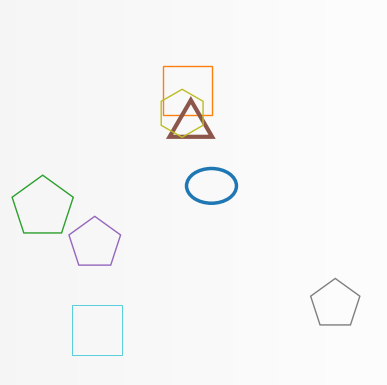[{"shape": "oval", "thickness": 2.5, "radius": 0.32, "center": [0.546, 0.517]}, {"shape": "square", "thickness": 1, "radius": 0.32, "center": [0.484, 0.764]}, {"shape": "pentagon", "thickness": 1, "radius": 0.41, "center": [0.11, 0.462]}, {"shape": "pentagon", "thickness": 1, "radius": 0.35, "center": [0.245, 0.368]}, {"shape": "triangle", "thickness": 3, "radius": 0.32, "center": [0.493, 0.676]}, {"shape": "pentagon", "thickness": 1, "radius": 0.33, "center": [0.865, 0.21]}, {"shape": "hexagon", "thickness": 1, "radius": 0.31, "center": [0.47, 0.706]}, {"shape": "square", "thickness": 0.5, "radius": 0.32, "center": [0.25, 0.142]}]